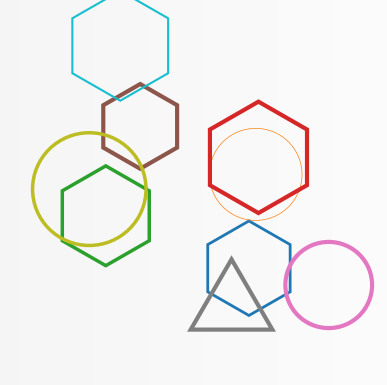[{"shape": "hexagon", "thickness": 2, "radius": 0.61, "center": [0.642, 0.303]}, {"shape": "circle", "thickness": 0.5, "radius": 0.6, "center": [0.66, 0.547]}, {"shape": "hexagon", "thickness": 2.5, "radius": 0.65, "center": [0.273, 0.44]}, {"shape": "hexagon", "thickness": 3, "radius": 0.72, "center": [0.667, 0.591]}, {"shape": "hexagon", "thickness": 3, "radius": 0.55, "center": [0.362, 0.672]}, {"shape": "circle", "thickness": 3, "radius": 0.56, "center": [0.848, 0.26]}, {"shape": "triangle", "thickness": 3, "radius": 0.61, "center": [0.597, 0.205]}, {"shape": "circle", "thickness": 2.5, "radius": 0.73, "center": [0.23, 0.509]}, {"shape": "hexagon", "thickness": 1.5, "radius": 0.71, "center": [0.31, 0.881]}]